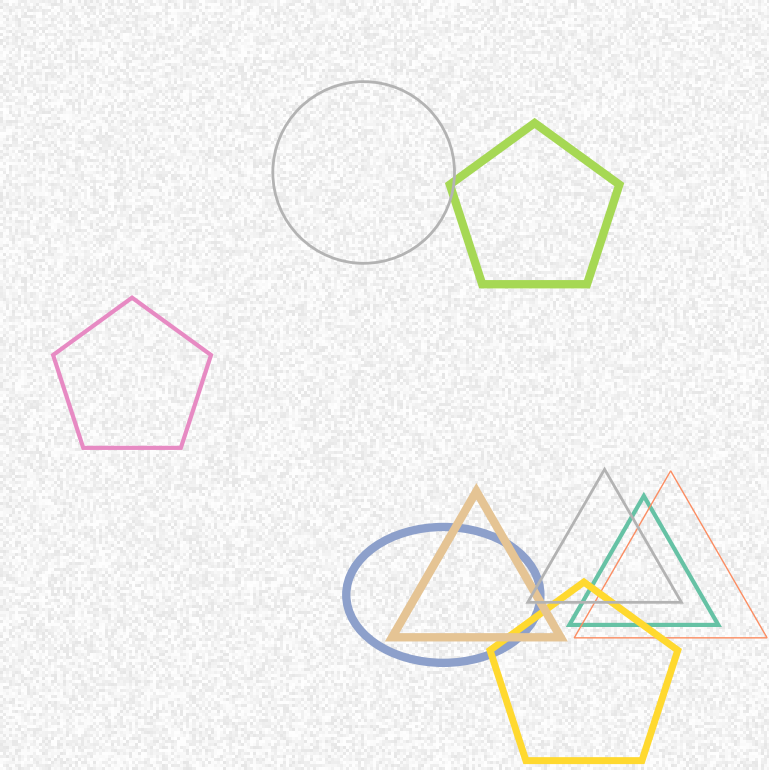[{"shape": "triangle", "thickness": 1.5, "radius": 0.56, "center": [0.836, 0.244]}, {"shape": "triangle", "thickness": 0.5, "radius": 0.72, "center": [0.871, 0.244]}, {"shape": "oval", "thickness": 3, "radius": 0.63, "center": [0.576, 0.227]}, {"shape": "pentagon", "thickness": 1.5, "radius": 0.54, "center": [0.171, 0.506]}, {"shape": "pentagon", "thickness": 3, "radius": 0.58, "center": [0.694, 0.724]}, {"shape": "pentagon", "thickness": 2.5, "radius": 0.64, "center": [0.758, 0.116]}, {"shape": "triangle", "thickness": 3, "radius": 0.63, "center": [0.619, 0.236]}, {"shape": "circle", "thickness": 1, "radius": 0.59, "center": [0.472, 0.776]}, {"shape": "triangle", "thickness": 1, "radius": 0.58, "center": [0.785, 0.275]}]